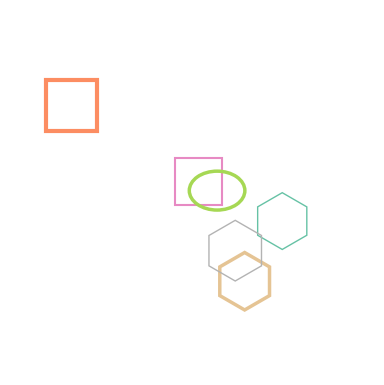[{"shape": "hexagon", "thickness": 1, "radius": 0.37, "center": [0.733, 0.426]}, {"shape": "square", "thickness": 3, "radius": 0.33, "center": [0.185, 0.727]}, {"shape": "square", "thickness": 1.5, "radius": 0.3, "center": [0.515, 0.528]}, {"shape": "oval", "thickness": 2.5, "radius": 0.36, "center": [0.564, 0.505]}, {"shape": "hexagon", "thickness": 2.5, "radius": 0.37, "center": [0.635, 0.269]}, {"shape": "hexagon", "thickness": 1, "radius": 0.39, "center": [0.611, 0.349]}]